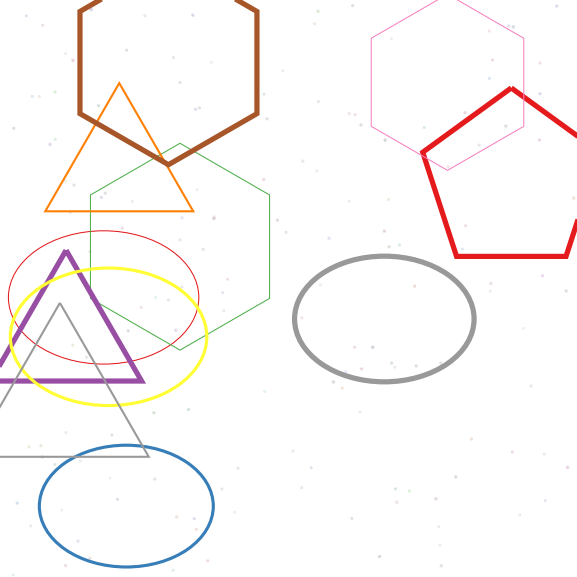[{"shape": "pentagon", "thickness": 2.5, "radius": 0.81, "center": [0.885, 0.686]}, {"shape": "oval", "thickness": 0.5, "radius": 0.82, "center": [0.179, 0.484]}, {"shape": "oval", "thickness": 1.5, "radius": 0.75, "center": [0.219, 0.123]}, {"shape": "hexagon", "thickness": 0.5, "radius": 0.9, "center": [0.312, 0.572]}, {"shape": "triangle", "thickness": 2.5, "radius": 0.75, "center": [0.114, 0.415]}, {"shape": "triangle", "thickness": 1, "radius": 0.74, "center": [0.207, 0.707]}, {"shape": "oval", "thickness": 1.5, "radius": 0.85, "center": [0.188, 0.416]}, {"shape": "hexagon", "thickness": 2.5, "radius": 0.88, "center": [0.292, 0.891]}, {"shape": "hexagon", "thickness": 0.5, "radius": 0.76, "center": [0.775, 0.857]}, {"shape": "triangle", "thickness": 1, "radius": 0.89, "center": [0.104, 0.297]}, {"shape": "oval", "thickness": 2.5, "radius": 0.78, "center": [0.665, 0.447]}]